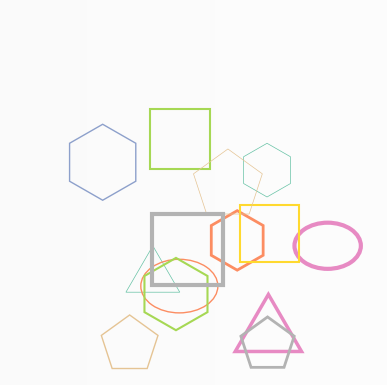[{"shape": "hexagon", "thickness": 0.5, "radius": 0.35, "center": [0.689, 0.558]}, {"shape": "triangle", "thickness": 0.5, "radius": 0.4, "center": [0.394, 0.281]}, {"shape": "oval", "thickness": 1, "radius": 0.5, "center": [0.463, 0.257]}, {"shape": "hexagon", "thickness": 2, "radius": 0.39, "center": [0.612, 0.376]}, {"shape": "hexagon", "thickness": 1, "radius": 0.49, "center": [0.265, 0.579]}, {"shape": "triangle", "thickness": 2.5, "radius": 0.49, "center": [0.693, 0.136]}, {"shape": "oval", "thickness": 3, "radius": 0.43, "center": [0.846, 0.362]}, {"shape": "hexagon", "thickness": 1.5, "radius": 0.47, "center": [0.454, 0.236]}, {"shape": "square", "thickness": 1.5, "radius": 0.39, "center": [0.465, 0.639]}, {"shape": "square", "thickness": 1.5, "radius": 0.38, "center": [0.696, 0.393]}, {"shape": "pentagon", "thickness": 0.5, "radius": 0.47, "center": [0.588, 0.52]}, {"shape": "pentagon", "thickness": 1, "radius": 0.38, "center": [0.335, 0.105]}, {"shape": "square", "thickness": 3, "radius": 0.46, "center": [0.483, 0.353]}, {"shape": "pentagon", "thickness": 2, "radius": 0.36, "center": [0.69, 0.104]}]